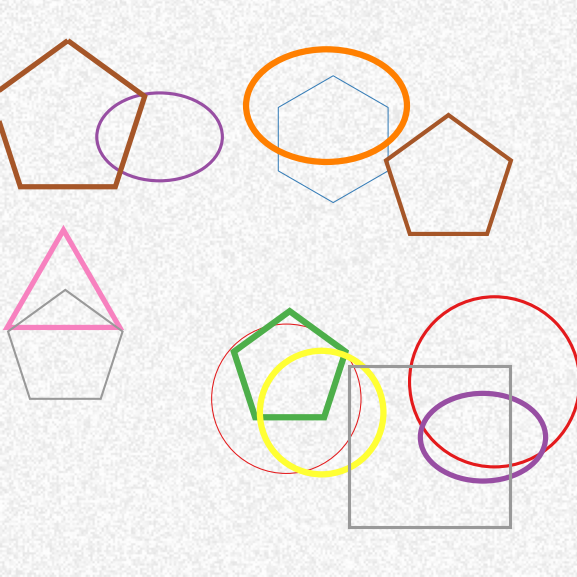[{"shape": "circle", "thickness": 1.5, "radius": 0.74, "center": [0.856, 0.338]}, {"shape": "circle", "thickness": 0.5, "radius": 0.65, "center": [0.496, 0.309]}, {"shape": "hexagon", "thickness": 0.5, "radius": 0.55, "center": [0.577, 0.758]}, {"shape": "pentagon", "thickness": 3, "radius": 0.51, "center": [0.502, 0.359]}, {"shape": "oval", "thickness": 1.5, "radius": 0.54, "center": [0.276, 0.762]}, {"shape": "oval", "thickness": 2.5, "radius": 0.54, "center": [0.836, 0.242]}, {"shape": "oval", "thickness": 3, "radius": 0.7, "center": [0.565, 0.816]}, {"shape": "circle", "thickness": 3, "radius": 0.53, "center": [0.557, 0.285]}, {"shape": "pentagon", "thickness": 2.5, "radius": 0.7, "center": [0.117, 0.789]}, {"shape": "pentagon", "thickness": 2, "radius": 0.57, "center": [0.777, 0.686]}, {"shape": "triangle", "thickness": 2.5, "radius": 0.56, "center": [0.11, 0.488]}, {"shape": "pentagon", "thickness": 1, "radius": 0.52, "center": [0.113, 0.393]}, {"shape": "square", "thickness": 1.5, "radius": 0.7, "center": [0.743, 0.226]}]